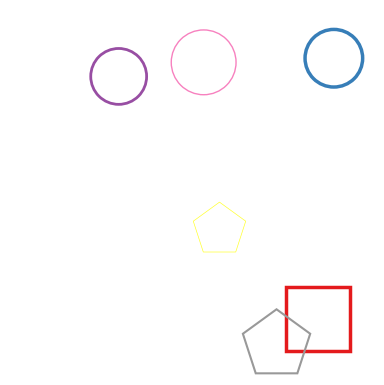[{"shape": "square", "thickness": 2.5, "radius": 0.42, "center": [0.826, 0.171]}, {"shape": "circle", "thickness": 2.5, "radius": 0.37, "center": [0.867, 0.849]}, {"shape": "circle", "thickness": 2, "radius": 0.36, "center": [0.308, 0.802]}, {"shape": "pentagon", "thickness": 0.5, "radius": 0.36, "center": [0.57, 0.403]}, {"shape": "circle", "thickness": 1, "radius": 0.42, "center": [0.529, 0.838]}, {"shape": "pentagon", "thickness": 1.5, "radius": 0.46, "center": [0.718, 0.105]}]